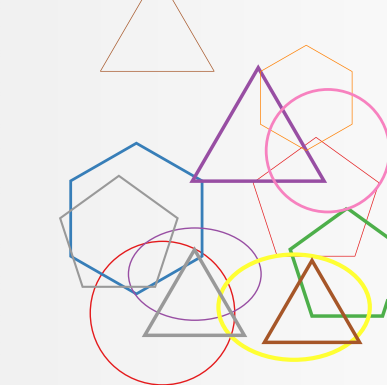[{"shape": "pentagon", "thickness": 0.5, "radius": 0.85, "center": [0.816, 0.473]}, {"shape": "circle", "thickness": 1, "radius": 0.93, "center": [0.419, 0.187]}, {"shape": "hexagon", "thickness": 2, "radius": 0.98, "center": [0.352, 0.432]}, {"shape": "pentagon", "thickness": 2.5, "radius": 0.77, "center": [0.896, 0.304]}, {"shape": "triangle", "thickness": 2.5, "radius": 0.98, "center": [0.666, 0.628]}, {"shape": "oval", "thickness": 1, "radius": 0.86, "center": [0.503, 0.288]}, {"shape": "hexagon", "thickness": 0.5, "radius": 0.68, "center": [0.79, 0.746]}, {"shape": "oval", "thickness": 3, "radius": 0.98, "center": [0.759, 0.202]}, {"shape": "triangle", "thickness": 0.5, "radius": 0.85, "center": [0.406, 0.9]}, {"shape": "triangle", "thickness": 2.5, "radius": 0.71, "center": [0.805, 0.182]}, {"shape": "circle", "thickness": 2, "radius": 0.8, "center": [0.846, 0.609]}, {"shape": "pentagon", "thickness": 1.5, "radius": 0.8, "center": [0.307, 0.384]}, {"shape": "triangle", "thickness": 2.5, "radius": 0.74, "center": [0.502, 0.203]}]